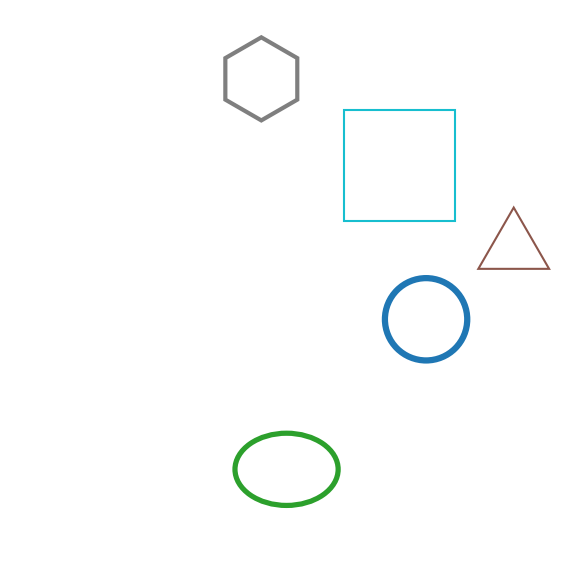[{"shape": "circle", "thickness": 3, "radius": 0.36, "center": [0.738, 0.446]}, {"shape": "oval", "thickness": 2.5, "radius": 0.45, "center": [0.496, 0.186]}, {"shape": "triangle", "thickness": 1, "radius": 0.35, "center": [0.89, 0.569]}, {"shape": "hexagon", "thickness": 2, "radius": 0.36, "center": [0.452, 0.863]}, {"shape": "square", "thickness": 1, "radius": 0.48, "center": [0.691, 0.712]}]